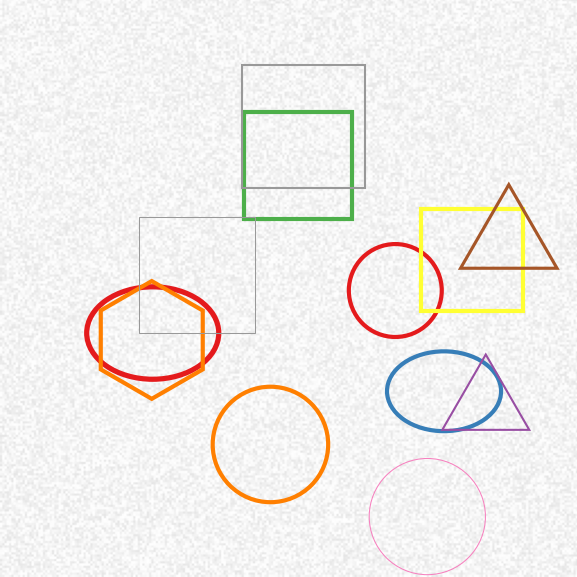[{"shape": "circle", "thickness": 2, "radius": 0.4, "center": [0.685, 0.496]}, {"shape": "oval", "thickness": 2.5, "radius": 0.57, "center": [0.264, 0.422]}, {"shape": "oval", "thickness": 2, "radius": 0.49, "center": [0.769, 0.322]}, {"shape": "square", "thickness": 2, "radius": 0.46, "center": [0.516, 0.712]}, {"shape": "triangle", "thickness": 1, "radius": 0.43, "center": [0.841, 0.298]}, {"shape": "circle", "thickness": 2, "radius": 0.5, "center": [0.468, 0.229]}, {"shape": "hexagon", "thickness": 2, "radius": 0.51, "center": [0.263, 0.41]}, {"shape": "square", "thickness": 2, "radius": 0.44, "center": [0.817, 0.548]}, {"shape": "triangle", "thickness": 1.5, "radius": 0.48, "center": [0.881, 0.583]}, {"shape": "circle", "thickness": 0.5, "radius": 0.5, "center": [0.74, 0.105]}, {"shape": "square", "thickness": 0.5, "radius": 0.5, "center": [0.341, 0.523]}, {"shape": "square", "thickness": 1, "radius": 0.53, "center": [0.525, 0.78]}]